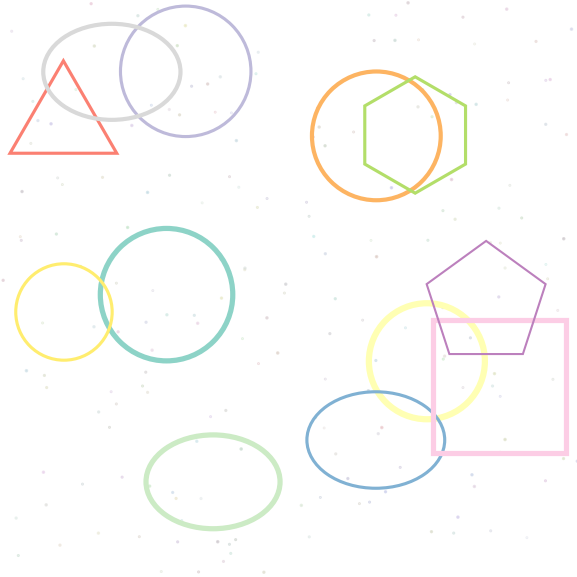[{"shape": "circle", "thickness": 2.5, "radius": 0.57, "center": [0.288, 0.489]}, {"shape": "circle", "thickness": 3, "radius": 0.5, "center": [0.739, 0.374]}, {"shape": "circle", "thickness": 1.5, "radius": 0.56, "center": [0.322, 0.876]}, {"shape": "triangle", "thickness": 1.5, "radius": 0.53, "center": [0.11, 0.787]}, {"shape": "oval", "thickness": 1.5, "radius": 0.6, "center": [0.651, 0.237]}, {"shape": "circle", "thickness": 2, "radius": 0.56, "center": [0.652, 0.764]}, {"shape": "hexagon", "thickness": 1.5, "radius": 0.5, "center": [0.719, 0.765]}, {"shape": "square", "thickness": 2.5, "radius": 0.58, "center": [0.865, 0.33]}, {"shape": "oval", "thickness": 2, "radius": 0.59, "center": [0.194, 0.875]}, {"shape": "pentagon", "thickness": 1, "radius": 0.54, "center": [0.842, 0.474]}, {"shape": "oval", "thickness": 2.5, "radius": 0.58, "center": [0.369, 0.165]}, {"shape": "circle", "thickness": 1.5, "radius": 0.42, "center": [0.111, 0.459]}]